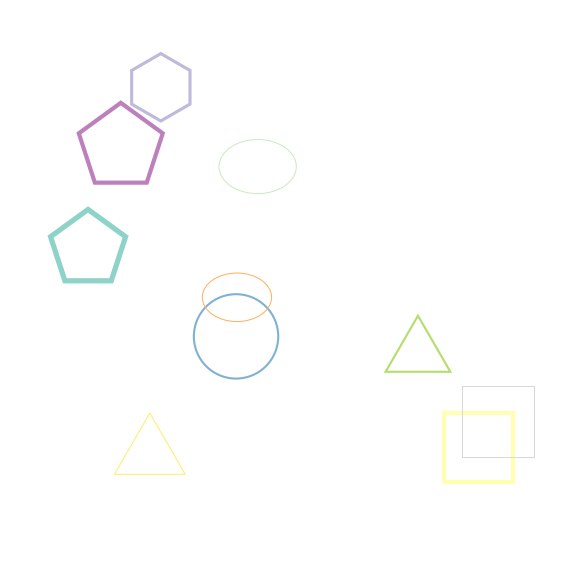[{"shape": "pentagon", "thickness": 2.5, "radius": 0.34, "center": [0.153, 0.568]}, {"shape": "square", "thickness": 2, "radius": 0.3, "center": [0.829, 0.224]}, {"shape": "hexagon", "thickness": 1.5, "radius": 0.29, "center": [0.278, 0.848]}, {"shape": "circle", "thickness": 1, "radius": 0.37, "center": [0.409, 0.417]}, {"shape": "oval", "thickness": 0.5, "radius": 0.3, "center": [0.41, 0.484]}, {"shape": "triangle", "thickness": 1, "radius": 0.32, "center": [0.724, 0.388]}, {"shape": "square", "thickness": 0.5, "radius": 0.31, "center": [0.863, 0.269]}, {"shape": "pentagon", "thickness": 2, "radius": 0.38, "center": [0.209, 0.745]}, {"shape": "oval", "thickness": 0.5, "radius": 0.33, "center": [0.446, 0.711]}, {"shape": "triangle", "thickness": 0.5, "radius": 0.35, "center": [0.259, 0.213]}]